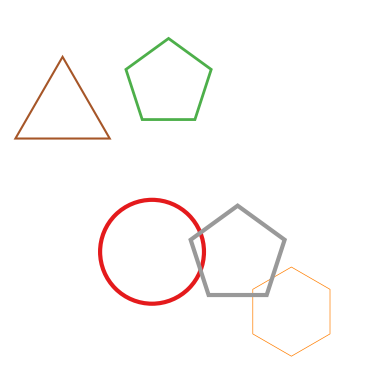[{"shape": "circle", "thickness": 3, "radius": 0.67, "center": [0.395, 0.346]}, {"shape": "pentagon", "thickness": 2, "radius": 0.58, "center": [0.438, 0.784]}, {"shape": "hexagon", "thickness": 0.5, "radius": 0.58, "center": [0.757, 0.191]}, {"shape": "triangle", "thickness": 1.5, "radius": 0.71, "center": [0.163, 0.711]}, {"shape": "pentagon", "thickness": 3, "radius": 0.64, "center": [0.617, 0.337]}]